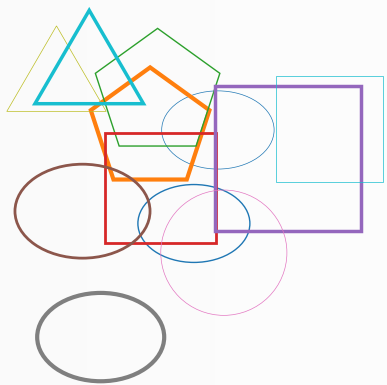[{"shape": "oval", "thickness": 1, "radius": 0.72, "center": [0.5, 0.42]}, {"shape": "oval", "thickness": 0.5, "radius": 0.73, "center": [0.562, 0.662]}, {"shape": "pentagon", "thickness": 3, "radius": 0.8, "center": [0.387, 0.664]}, {"shape": "pentagon", "thickness": 1, "radius": 0.84, "center": [0.407, 0.757]}, {"shape": "square", "thickness": 2, "radius": 0.72, "center": [0.413, 0.512]}, {"shape": "square", "thickness": 2.5, "radius": 0.94, "center": [0.744, 0.589]}, {"shape": "oval", "thickness": 2, "radius": 0.87, "center": [0.213, 0.451]}, {"shape": "circle", "thickness": 0.5, "radius": 0.81, "center": [0.578, 0.344]}, {"shape": "oval", "thickness": 3, "radius": 0.82, "center": [0.26, 0.124]}, {"shape": "triangle", "thickness": 0.5, "radius": 0.74, "center": [0.146, 0.785]}, {"shape": "square", "thickness": 0.5, "radius": 0.69, "center": [0.85, 0.666]}, {"shape": "triangle", "thickness": 2.5, "radius": 0.81, "center": [0.23, 0.811]}]